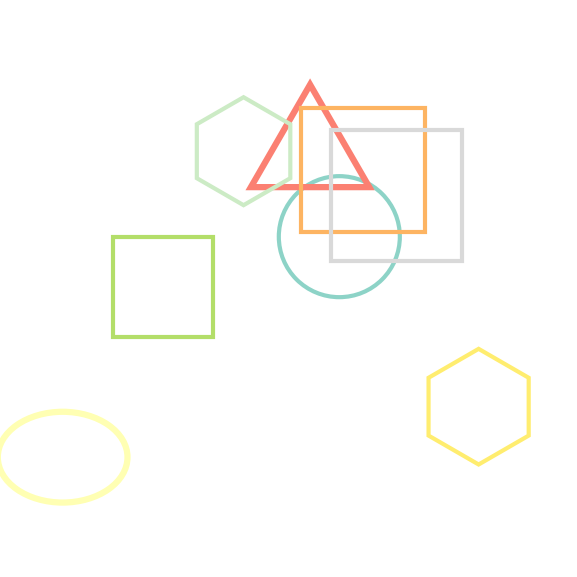[{"shape": "circle", "thickness": 2, "radius": 0.52, "center": [0.588, 0.589]}, {"shape": "oval", "thickness": 3, "radius": 0.56, "center": [0.108, 0.208]}, {"shape": "triangle", "thickness": 3, "radius": 0.59, "center": [0.537, 0.734]}, {"shape": "square", "thickness": 2, "radius": 0.54, "center": [0.628, 0.705]}, {"shape": "square", "thickness": 2, "radius": 0.43, "center": [0.282, 0.502]}, {"shape": "square", "thickness": 2, "radius": 0.57, "center": [0.687, 0.661]}, {"shape": "hexagon", "thickness": 2, "radius": 0.47, "center": [0.422, 0.737]}, {"shape": "hexagon", "thickness": 2, "radius": 0.5, "center": [0.829, 0.295]}]